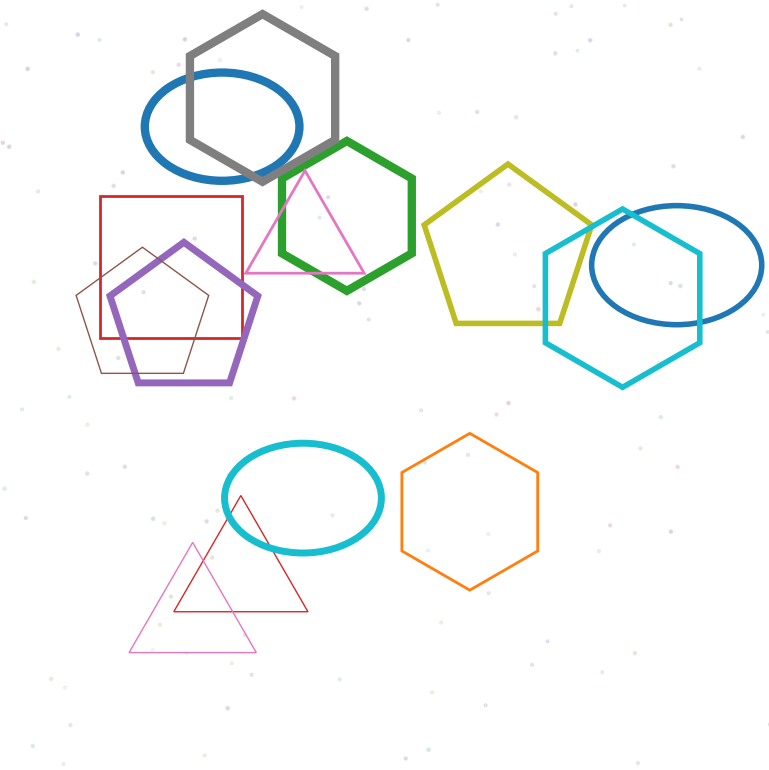[{"shape": "oval", "thickness": 2, "radius": 0.55, "center": [0.879, 0.656]}, {"shape": "oval", "thickness": 3, "radius": 0.5, "center": [0.288, 0.835]}, {"shape": "hexagon", "thickness": 1, "radius": 0.51, "center": [0.61, 0.335]}, {"shape": "hexagon", "thickness": 3, "radius": 0.49, "center": [0.451, 0.72]}, {"shape": "square", "thickness": 1, "radius": 0.46, "center": [0.222, 0.653]}, {"shape": "triangle", "thickness": 0.5, "radius": 0.5, "center": [0.313, 0.256]}, {"shape": "pentagon", "thickness": 2.5, "radius": 0.5, "center": [0.239, 0.584]}, {"shape": "pentagon", "thickness": 0.5, "radius": 0.45, "center": [0.185, 0.588]}, {"shape": "triangle", "thickness": 1, "radius": 0.44, "center": [0.396, 0.69]}, {"shape": "triangle", "thickness": 0.5, "radius": 0.48, "center": [0.25, 0.2]}, {"shape": "hexagon", "thickness": 3, "radius": 0.54, "center": [0.341, 0.873]}, {"shape": "pentagon", "thickness": 2, "radius": 0.57, "center": [0.66, 0.673]}, {"shape": "hexagon", "thickness": 2, "radius": 0.58, "center": [0.809, 0.613]}, {"shape": "oval", "thickness": 2.5, "radius": 0.51, "center": [0.393, 0.353]}]